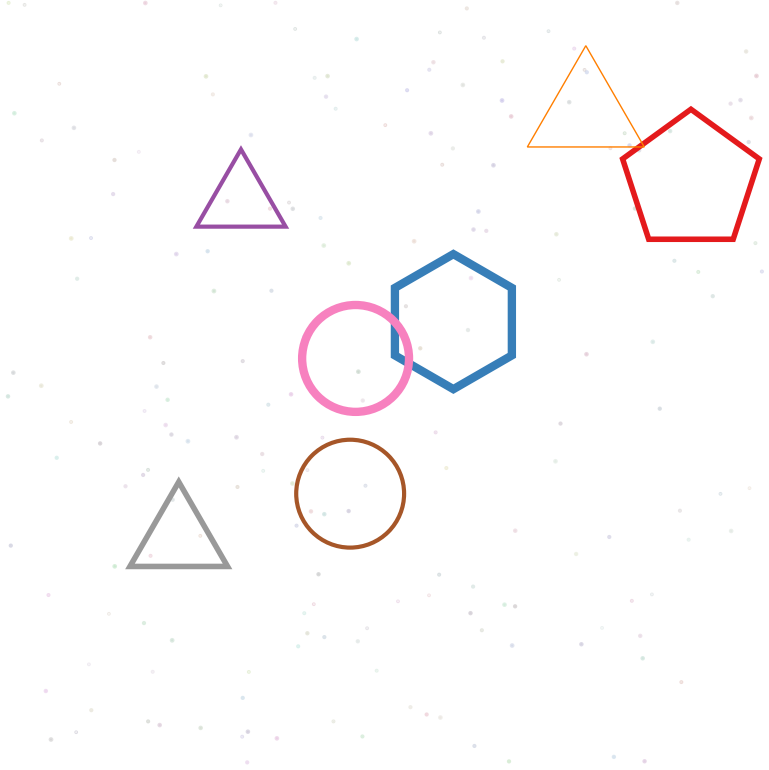[{"shape": "pentagon", "thickness": 2, "radius": 0.47, "center": [0.897, 0.765]}, {"shape": "hexagon", "thickness": 3, "radius": 0.44, "center": [0.589, 0.582]}, {"shape": "triangle", "thickness": 1.5, "radius": 0.33, "center": [0.313, 0.739]}, {"shape": "triangle", "thickness": 0.5, "radius": 0.44, "center": [0.761, 0.853]}, {"shape": "circle", "thickness": 1.5, "radius": 0.35, "center": [0.455, 0.359]}, {"shape": "circle", "thickness": 3, "radius": 0.35, "center": [0.462, 0.535]}, {"shape": "triangle", "thickness": 2, "radius": 0.37, "center": [0.232, 0.301]}]